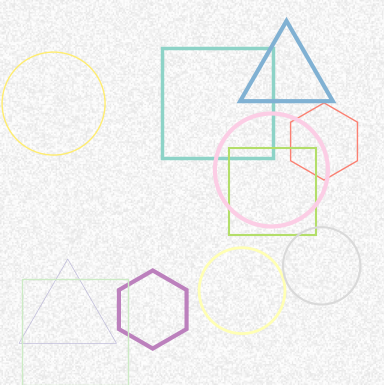[{"shape": "square", "thickness": 2.5, "radius": 0.72, "center": [0.564, 0.733]}, {"shape": "circle", "thickness": 2, "radius": 0.56, "center": [0.629, 0.245]}, {"shape": "triangle", "thickness": 0.5, "radius": 0.73, "center": [0.176, 0.181]}, {"shape": "hexagon", "thickness": 1, "radius": 0.5, "center": [0.842, 0.633]}, {"shape": "triangle", "thickness": 3, "radius": 0.69, "center": [0.744, 0.807]}, {"shape": "square", "thickness": 1.5, "radius": 0.56, "center": [0.708, 0.503]}, {"shape": "circle", "thickness": 3, "radius": 0.73, "center": [0.705, 0.559]}, {"shape": "circle", "thickness": 1.5, "radius": 0.5, "center": [0.835, 0.309]}, {"shape": "hexagon", "thickness": 3, "radius": 0.51, "center": [0.397, 0.196]}, {"shape": "square", "thickness": 1, "radius": 0.69, "center": [0.194, 0.137]}, {"shape": "circle", "thickness": 1, "radius": 0.67, "center": [0.139, 0.731]}]